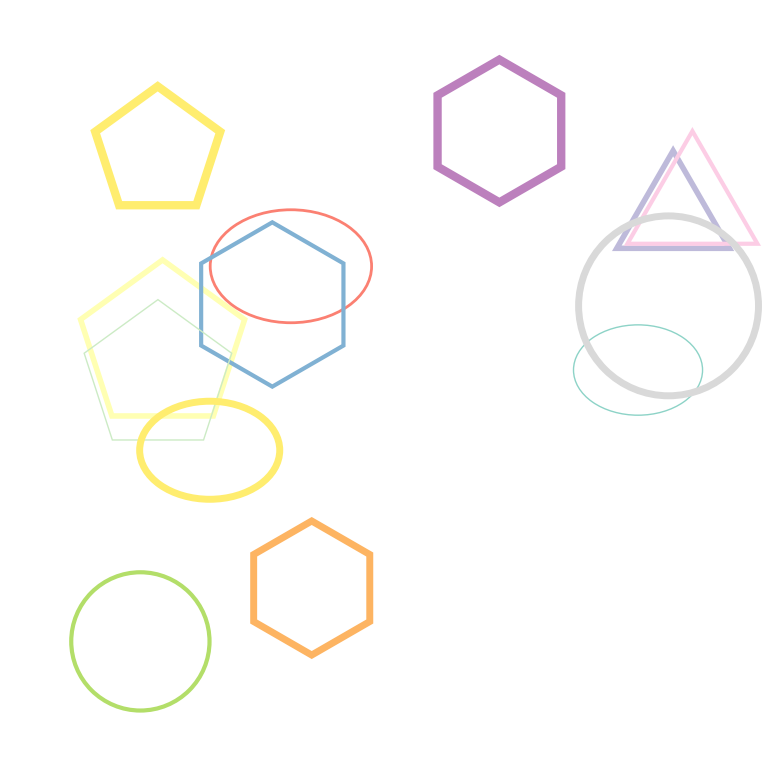[{"shape": "oval", "thickness": 0.5, "radius": 0.42, "center": [0.829, 0.519]}, {"shape": "pentagon", "thickness": 2, "radius": 0.56, "center": [0.211, 0.55]}, {"shape": "triangle", "thickness": 2, "radius": 0.42, "center": [0.874, 0.72]}, {"shape": "oval", "thickness": 1, "radius": 0.52, "center": [0.378, 0.654]}, {"shape": "hexagon", "thickness": 1.5, "radius": 0.53, "center": [0.354, 0.605]}, {"shape": "hexagon", "thickness": 2.5, "radius": 0.44, "center": [0.405, 0.236]}, {"shape": "circle", "thickness": 1.5, "radius": 0.45, "center": [0.182, 0.167]}, {"shape": "triangle", "thickness": 1.5, "radius": 0.49, "center": [0.899, 0.732]}, {"shape": "circle", "thickness": 2.5, "radius": 0.58, "center": [0.868, 0.603]}, {"shape": "hexagon", "thickness": 3, "radius": 0.46, "center": [0.649, 0.83]}, {"shape": "pentagon", "thickness": 0.5, "radius": 0.5, "center": [0.205, 0.51]}, {"shape": "pentagon", "thickness": 3, "radius": 0.43, "center": [0.205, 0.803]}, {"shape": "oval", "thickness": 2.5, "radius": 0.45, "center": [0.272, 0.415]}]